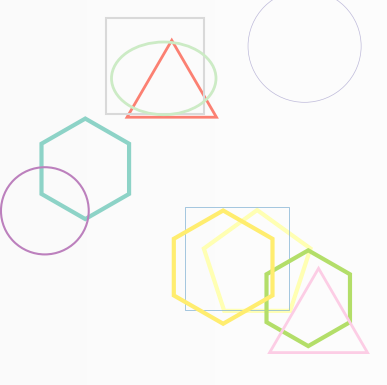[{"shape": "hexagon", "thickness": 3, "radius": 0.65, "center": [0.22, 0.561]}, {"shape": "pentagon", "thickness": 3, "radius": 0.72, "center": [0.664, 0.31]}, {"shape": "circle", "thickness": 0.5, "radius": 0.73, "center": [0.786, 0.88]}, {"shape": "triangle", "thickness": 2, "radius": 0.67, "center": [0.443, 0.762]}, {"shape": "square", "thickness": 0.5, "radius": 0.67, "center": [0.613, 0.329]}, {"shape": "hexagon", "thickness": 3, "radius": 0.62, "center": [0.795, 0.225]}, {"shape": "triangle", "thickness": 2, "radius": 0.73, "center": [0.822, 0.157]}, {"shape": "square", "thickness": 1.5, "radius": 0.63, "center": [0.4, 0.829]}, {"shape": "circle", "thickness": 1.5, "radius": 0.57, "center": [0.116, 0.452]}, {"shape": "oval", "thickness": 2, "radius": 0.67, "center": [0.423, 0.797]}, {"shape": "hexagon", "thickness": 3, "radius": 0.74, "center": [0.576, 0.306]}]